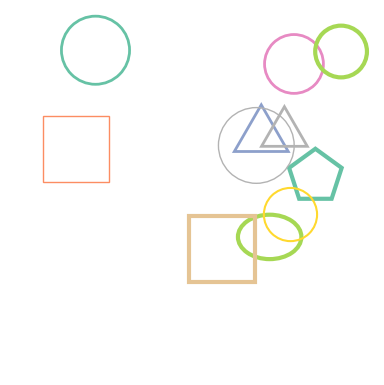[{"shape": "pentagon", "thickness": 3, "radius": 0.36, "center": [0.819, 0.542]}, {"shape": "circle", "thickness": 2, "radius": 0.44, "center": [0.248, 0.87]}, {"shape": "square", "thickness": 1, "radius": 0.43, "center": [0.197, 0.614]}, {"shape": "triangle", "thickness": 2, "radius": 0.4, "center": [0.679, 0.647]}, {"shape": "circle", "thickness": 2, "radius": 0.38, "center": [0.764, 0.834]}, {"shape": "circle", "thickness": 3, "radius": 0.34, "center": [0.886, 0.866]}, {"shape": "oval", "thickness": 3, "radius": 0.41, "center": [0.7, 0.385]}, {"shape": "circle", "thickness": 1.5, "radius": 0.35, "center": [0.754, 0.443]}, {"shape": "square", "thickness": 3, "radius": 0.43, "center": [0.578, 0.352]}, {"shape": "circle", "thickness": 1, "radius": 0.49, "center": [0.666, 0.622]}, {"shape": "triangle", "thickness": 2, "radius": 0.34, "center": [0.739, 0.654]}]